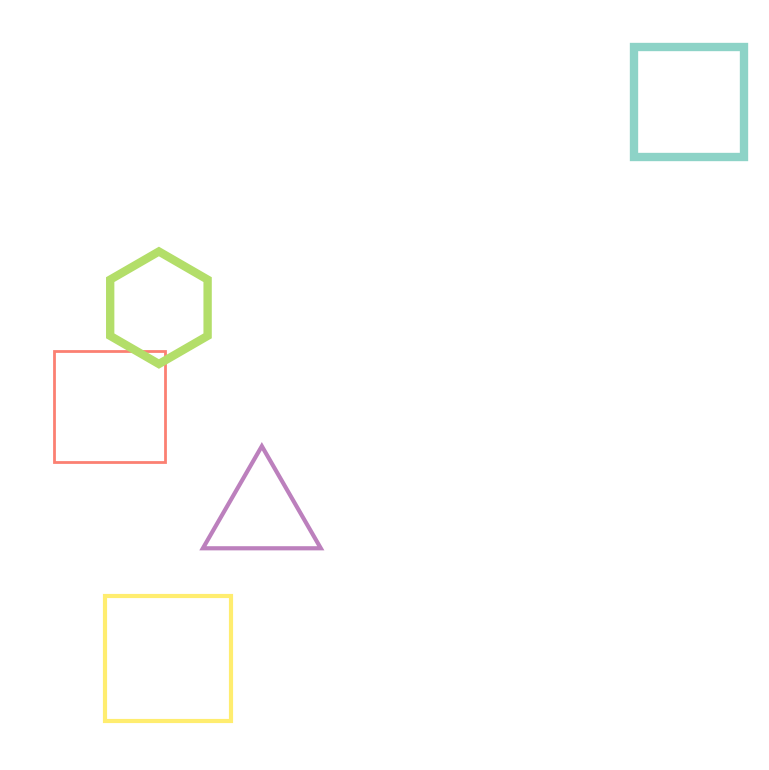[{"shape": "square", "thickness": 3, "radius": 0.36, "center": [0.895, 0.867]}, {"shape": "square", "thickness": 1, "radius": 0.36, "center": [0.142, 0.472]}, {"shape": "hexagon", "thickness": 3, "radius": 0.37, "center": [0.206, 0.6]}, {"shape": "triangle", "thickness": 1.5, "radius": 0.44, "center": [0.34, 0.332]}, {"shape": "square", "thickness": 1.5, "radius": 0.41, "center": [0.218, 0.145]}]